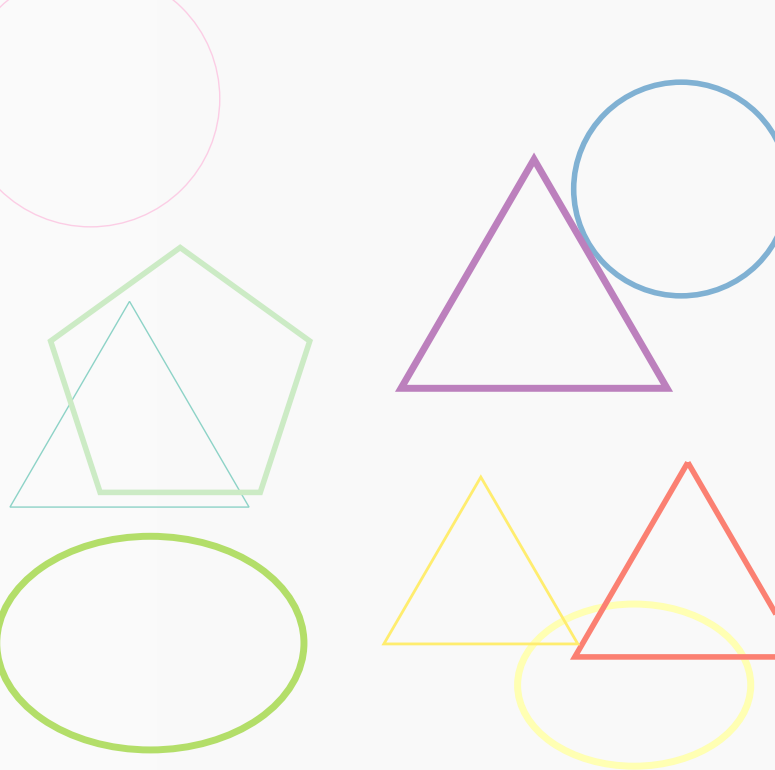[{"shape": "triangle", "thickness": 0.5, "radius": 0.89, "center": [0.167, 0.431]}, {"shape": "oval", "thickness": 2.5, "radius": 0.75, "center": [0.818, 0.11]}, {"shape": "triangle", "thickness": 2, "radius": 0.84, "center": [0.888, 0.231]}, {"shape": "circle", "thickness": 2, "radius": 0.69, "center": [0.879, 0.755]}, {"shape": "oval", "thickness": 2.5, "radius": 0.99, "center": [0.194, 0.165]}, {"shape": "circle", "thickness": 0.5, "radius": 0.83, "center": [0.117, 0.872]}, {"shape": "triangle", "thickness": 2.5, "radius": 0.99, "center": [0.689, 0.595]}, {"shape": "pentagon", "thickness": 2, "radius": 0.88, "center": [0.232, 0.503]}, {"shape": "triangle", "thickness": 1, "radius": 0.72, "center": [0.62, 0.236]}]